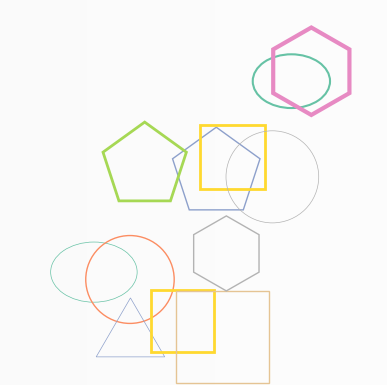[{"shape": "oval", "thickness": 1.5, "radius": 0.5, "center": [0.752, 0.789]}, {"shape": "oval", "thickness": 0.5, "radius": 0.56, "center": [0.242, 0.293]}, {"shape": "circle", "thickness": 1, "radius": 0.57, "center": [0.335, 0.274]}, {"shape": "pentagon", "thickness": 1, "radius": 0.59, "center": [0.558, 0.551]}, {"shape": "triangle", "thickness": 0.5, "radius": 0.51, "center": [0.337, 0.124]}, {"shape": "hexagon", "thickness": 3, "radius": 0.57, "center": [0.803, 0.815]}, {"shape": "pentagon", "thickness": 2, "radius": 0.57, "center": [0.373, 0.57]}, {"shape": "square", "thickness": 2, "radius": 0.41, "center": [0.471, 0.167]}, {"shape": "square", "thickness": 2, "radius": 0.42, "center": [0.6, 0.592]}, {"shape": "square", "thickness": 1, "radius": 0.6, "center": [0.574, 0.125]}, {"shape": "circle", "thickness": 0.5, "radius": 0.6, "center": [0.703, 0.541]}, {"shape": "hexagon", "thickness": 1, "radius": 0.49, "center": [0.584, 0.342]}]